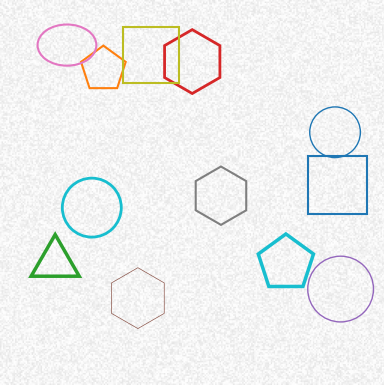[{"shape": "square", "thickness": 1.5, "radius": 0.38, "center": [0.877, 0.519]}, {"shape": "circle", "thickness": 1, "radius": 0.33, "center": [0.87, 0.657]}, {"shape": "pentagon", "thickness": 1.5, "radius": 0.31, "center": [0.268, 0.82]}, {"shape": "triangle", "thickness": 2.5, "radius": 0.36, "center": [0.143, 0.319]}, {"shape": "hexagon", "thickness": 2, "radius": 0.41, "center": [0.499, 0.84]}, {"shape": "circle", "thickness": 1, "radius": 0.43, "center": [0.885, 0.249]}, {"shape": "hexagon", "thickness": 0.5, "radius": 0.4, "center": [0.358, 0.226]}, {"shape": "oval", "thickness": 1.5, "radius": 0.38, "center": [0.174, 0.883]}, {"shape": "hexagon", "thickness": 1.5, "radius": 0.38, "center": [0.574, 0.492]}, {"shape": "square", "thickness": 1.5, "radius": 0.36, "center": [0.391, 0.858]}, {"shape": "circle", "thickness": 2, "radius": 0.38, "center": [0.238, 0.461]}, {"shape": "pentagon", "thickness": 2.5, "radius": 0.38, "center": [0.743, 0.317]}]